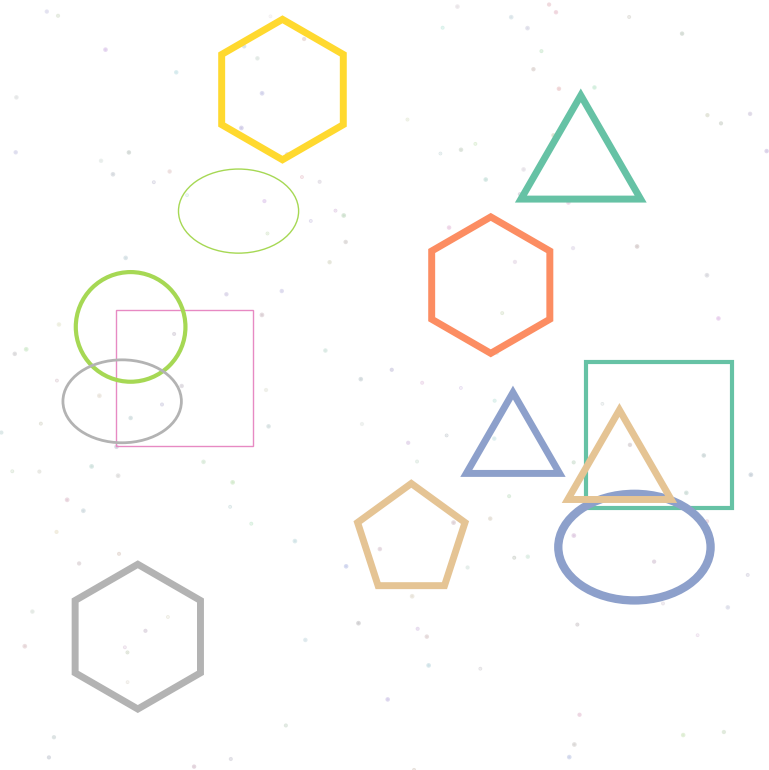[{"shape": "square", "thickness": 1.5, "radius": 0.48, "center": [0.856, 0.435]}, {"shape": "triangle", "thickness": 2.5, "radius": 0.45, "center": [0.754, 0.786]}, {"shape": "hexagon", "thickness": 2.5, "radius": 0.44, "center": [0.637, 0.63]}, {"shape": "oval", "thickness": 3, "radius": 0.49, "center": [0.824, 0.289]}, {"shape": "triangle", "thickness": 2.5, "radius": 0.35, "center": [0.666, 0.42]}, {"shape": "square", "thickness": 0.5, "radius": 0.44, "center": [0.24, 0.509]}, {"shape": "oval", "thickness": 0.5, "radius": 0.39, "center": [0.31, 0.726]}, {"shape": "circle", "thickness": 1.5, "radius": 0.36, "center": [0.17, 0.575]}, {"shape": "hexagon", "thickness": 2.5, "radius": 0.46, "center": [0.367, 0.884]}, {"shape": "triangle", "thickness": 2.5, "radius": 0.39, "center": [0.804, 0.39]}, {"shape": "pentagon", "thickness": 2.5, "radius": 0.37, "center": [0.534, 0.299]}, {"shape": "hexagon", "thickness": 2.5, "radius": 0.47, "center": [0.179, 0.173]}, {"shape": "oval", "thickness": 1, "radius": 0.38, "center": [0.159, 0.479]}]